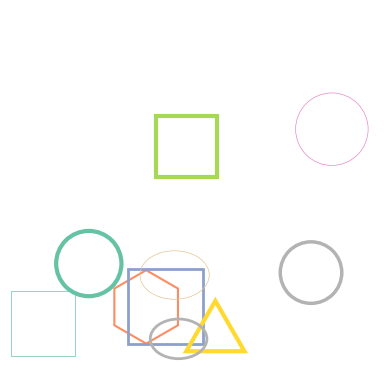[{"shape": "square", "thickness": 0.5, "radius": 0.42, "center": [0.112, 0.16]}, {"shape": "circle", "thickness": 3, "radius": 0.42, "center": [0.231, 0.315]}, {"shape": "hexagon", "thickness": 1.5, "radius": 0.48, "center": [0.38, 0.203]}, {"shape": "square", "thickness": 2, "radius": 0.49, "center": [0.43, 0.204]}, {"shape": "circle", "thickness": 0.5, "radius": 0.47, "center": [0.862, 0.664]}, {"shape": "square", "thickness": 3, "radius": 0.4, "center": [0.485, 0.62]}, {"shape": "triangle", "thickness": 3, "radius": 0.44, "center": [0.559, 0.131]}, {"shape": "oval", "thickness": 0.5, "radius": 0.45, "center": [0.453, 0.286]}, {"shape": "oval", "thickness": 2, "radius": 0.37, "center": [0.464, 0.12]}, {"shape": "circle", "thickness": 2.5, "radius": 0.4, "center": [0.808, 0.292]}]